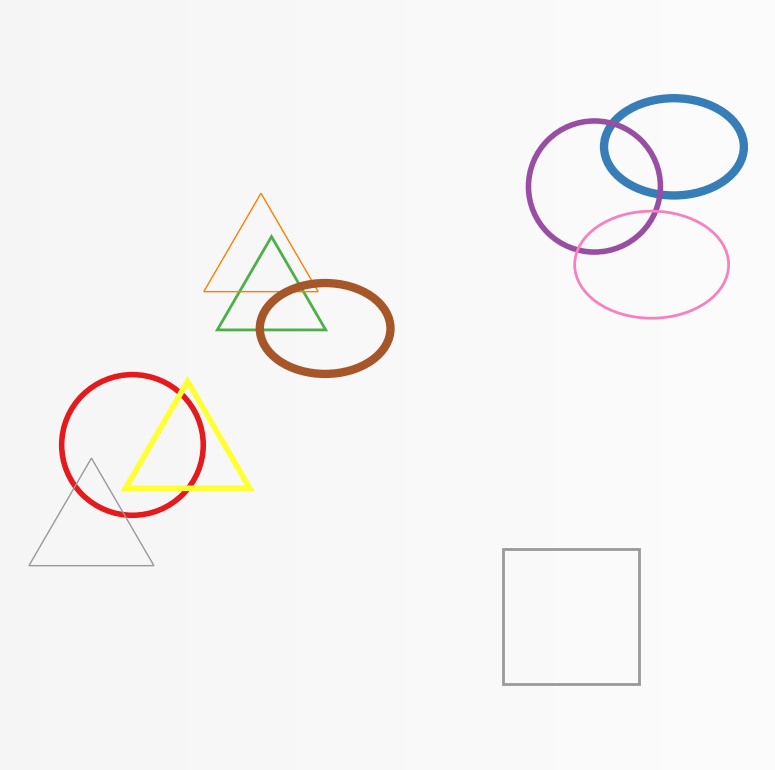[{"shape": "circle", "thickness": 2, "radius": 0.46, "center": [0.171, 0.422]}, {"shape": "oval", "thickness": 3, "radius": 0.45, "center": [0.87, 0.809]}, {"shape": "triangle", "thickness": 1, "radius": 0.4, "center": [0.35, 0.612]}, {"shape": "circle", "thickness": 2, "radius": 0.43, "center": [0.767, 0.758]}, {"shape": "triangle", "thickness": 0.5, "radius": 0.43, "center": [0.337, 0.664]}, {"shape": "triangle", "thickness": 2, "radius": 0.46, "center": [0.242, 0.412]}, {"shape": "oval", "thickness": 3, "radius": 0.42, "center": [0.42, 0.573]}, {"shape": "oval", "thickness": 1, "radius": 0.5, "center": [0.841, 0.656]}, {"shape": "square", "thickness": 1, "radius": 0.44, "center": [0.736, 0.199]}, {"shape": "triangle", "thickness": 0.5, "radius": 0.47, "center": [0.118, 0.312]}]